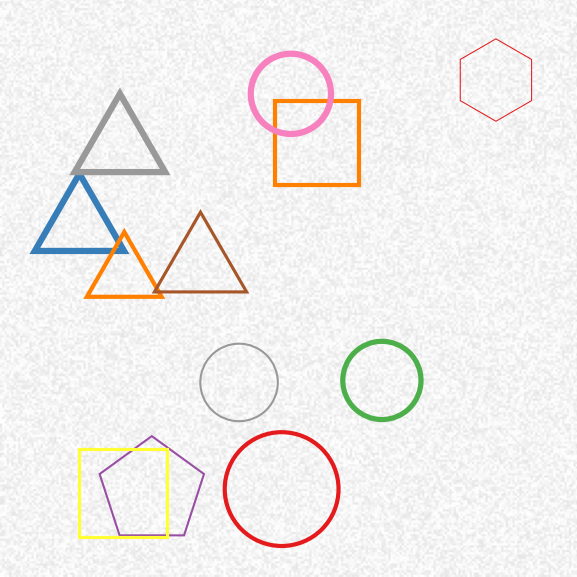[{"shape": "hexagon", "thickness": 0.5, "radius": 0.36, "center": [0.859, 0.861]}, {"shape": "circle", "thickness": 2, "radius": 0.49, "center": [0.488, 0.152]}, {"shape": "triangle", "thickness": 3, "radius": 0.45, "center": [0.138, 0.609]}, {"shape": "circle", "thickness": 2.5, "radius": 0.34, "center": [0.661, 0.34]}, {"shape": "pentagon", "thickness": 1, "radius": 0.47, "center": [0.263, 0.149]}, {"shape": "square", "thickness": 2, "radius": 0.36, "center": [0.549, 0.751]}, {"shape": "triangle", "thickness": 2, "radius": 0.37, "center": [0.215, 0.523]}, {"shape": "square", "thickness": 1.5, "radius": 0.38, "center": [0.213, 0.146]}, {"shape": "triangle", "thickness": 1.5, "radius": 0.46, "center": [0.347, 0.54]}, {"shape": "circle", "thickness": 3, "radius": 0.35, "center": [0.504, 0.837]}, {"shape": "circle", "thickness": 1, "radius": 0.34, "center": [0.414, 0.337]}, {"shape": "triangle", "thickness": 3, "radius": 0.45, "center": [0.208, 0.746]}]